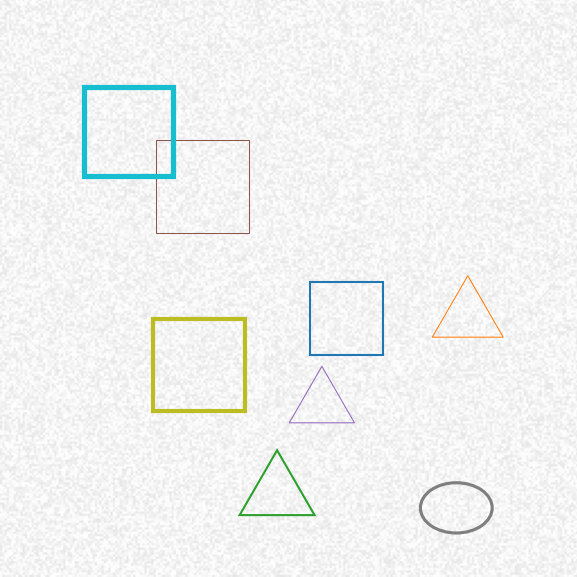[{"shape": "square", "thickness": 1, "radius": 0.31, "center": [0.6, 0.447]}, {"shape": "triangle", "thickness": 0.5, "radius": 0.35, "center": [0.81, 0.451]}, {"shape": "triangle", "thickness": 1, "radius": 0.37, "center": [0.48, 0.145]}, {"shape": "triangle", "thickness": 0.5, "radius": 0.33, "center": [0.557, 0.3]}, {"shape": "square", "thickness": 0.5, "radius": 0.4, "center": [0.351, 0.676]}, {"shape": "oval", "thickness": 1.5, "radius": 0.31, "center": [0.79, 0.12]}, {"shape": "square", "thickness": 2, "radius": 0.4, "center": [0.345, 0.367]}, {"shape": "square", "thickness": 2.5, "radius": 0.39, "center": [0.222, 0.772]}]